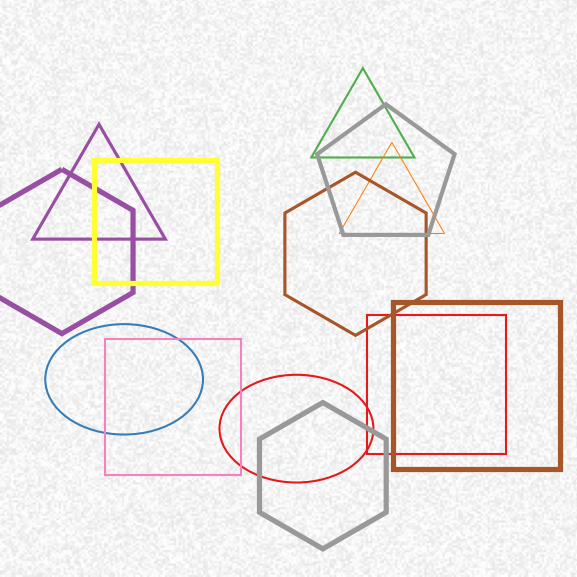[{"shape": "oval", "thickness": 1, "radius": 0.67, "center": [0.513, 0.257]}, {"shape": "square", "thickness": 1, "radius": 0.6, "center": [0.756, 0.334]}, {"shape": "oval", "thickness": 1, "radius": 0.68, "center": [0.215, 0.342]}, {"shape": "triangle", "thickness": 1, "radius": 0.52, "center": [0.628, 0.778]}, {"shape": "triangle", "thickness": 1.5, "radius": 0.66, "center": [0.171, 0.651]}, {"shape": "hexagon", "thickness": 2.5, "radius": 0.71, "center": [0.107, 0.564]}, {"shape": "triangle", "thickness": 0.5, "radius": 0.53, "center": [0.679, 0.647]}, {"shape": "square", "thickness": 2.5, "radius": 0.53, "center": [0.27, 0.616]}, {"shape": "square", "thickness": 2.5, "radius": 0.72, "center": [0.826, 0.332]}, {"shape": "hexagon", "thickness": 1.5, "radius": 0.71, "center": [0.616, 0.56]}, {"shape": "square", "thickness": 1, "radius": 0.59, "center": [0.3, 0.294]}, {"shape": "hexagon", "thickness": 2.5, "radius": 0.63, "center": [0.559, 0.175]}, {"shape": "pentagon", "thickness": 2, "radius": 0.63, "center": [0.668, 0.694]}]